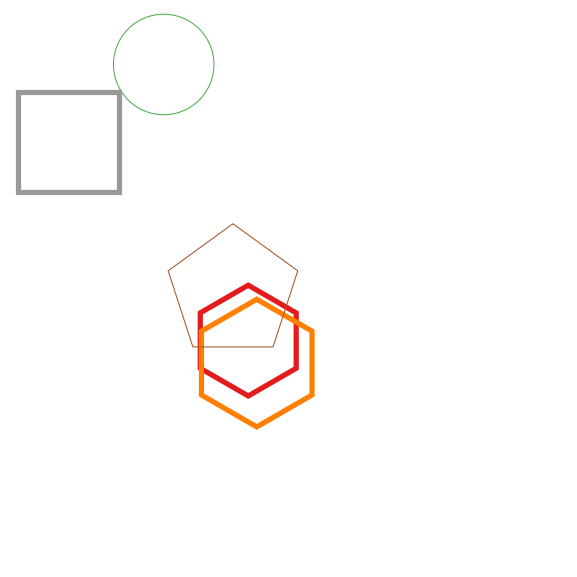[{"shape": "hexagon", "thickness": 2.5, "radius": 0.48, "center": [0.43, 0.409]}, {"shape": "circle", "thickness": 0.5, "radius": 0.44, "center": [0.283, 0.887]}, {"shape": "hexagon", "thickness": 2.5, "radius": 0.55, "center": [0.445, 0.37]}, {"shape": "pentagon", "thickness": 0.5, "radius": 0.59, "center": [0.403, 0.494]}, {"shape": "square", "thickness": 2.5, "radius": 0.43, "center": [0.119, 0.753]}]